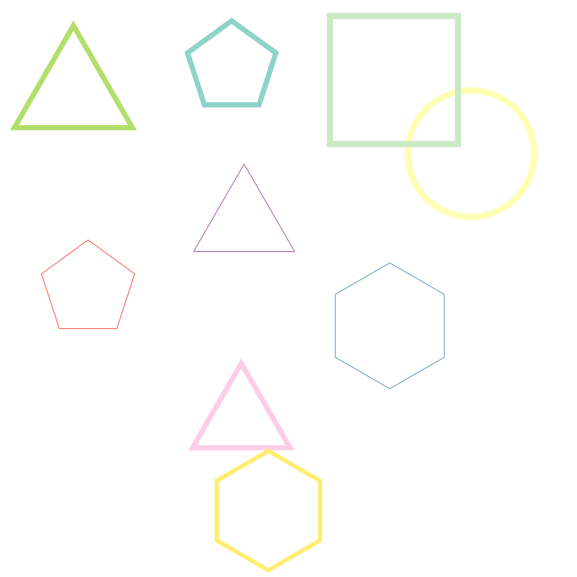[{"shape": "pentagon", "thickness": 2.5, "radius": 0.4, "center": [0.401, 0.883]}, {"shape": "circle", "thickness": 3, "radius": 0.55, "center": [0.816, 0.733]}, {"shape": "pentagon", "thickness": 0.5, "radius": 0.42, "center": [0.152, 0.499]}, {"shape": "hexagon", "thickness": 0.5, "radius": 0.54, "center": [0.675, 0.435]}, {"shape": "triangle", "thickness": 2.5, "radius": 0.59, "center": [0.127, 0.837]}, {"shape": "triangle", "thickness": 2.5, "radius": 0.49, "center": [0.418, 0.273]}, {"shape": "triangle", "thickness": 0.5, "radius": 0.5, "center": [0.423, 0.614]}, {"shape": "square", "thickness": 3, "radius": 0.55, "center": [0.683, 0.861]}, {"shape": "hexagon", "thickness": 2, "radius": 0.52, "center": [0.465, 0.115]}]